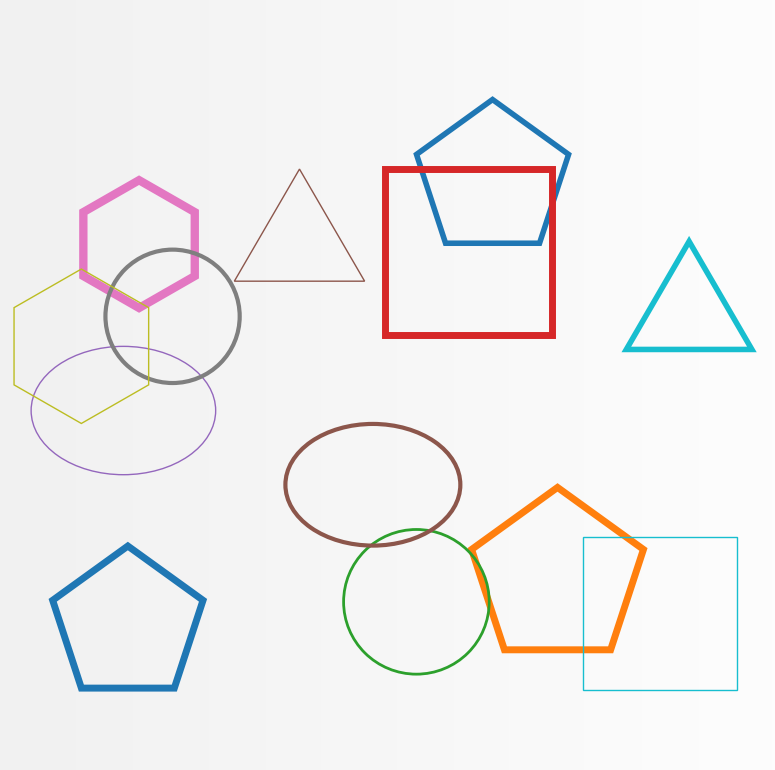[{"shape": "pentagon", "thickness": 2, "radius": 0.52, "center": [0.636, 0.768]}, {"shape": "pentagon", "thickness": 2.5, "radius": 0.51, "center": [0.165, 0.189]}, {"shape": "pentagon", "thickness": 2.5, "radius": 0.58, "center": [0.719, 0.25]}, {"shape": "circle", "thickness": 1, "radius": 0.47, "center": [0.537, 0.218]}, {"shape": "square", "thickness": 2.5, "radius": 0.54, "center": [0.605, 0.672]}, {"shape": "oval", "thickness": 0.5, "radius": 0.6, "center": [0.159, 0.467]}, {"shape": "oval", "thickness": 1.5, "radius": 0.56, "center": [0.481, 0.37]}, {"shape": "triangle", "thickness": 0.5, "radius": 0.49, "center": [0.386, 0.683]}, {"shape": "hexagon", "thickness": 3, "radius": 0.42, "center": [0.179, 0.683]}, {"shape": "circle", "thickness": 1.5, "radius": 0.43, "center": [0.223, 0.589]}, {"shape": "hexagon", "thickness": 0.5, "radius": 0.5, "center": [0.105, 0.55]}, {"shape": "square", "thickness": 0.5, "radius": 0.5, "center": [0.851, 0.203]}, {"shape": "triangle", "thickness": 2, "radius": 0.47, "center": [0.889, 0.593]}]